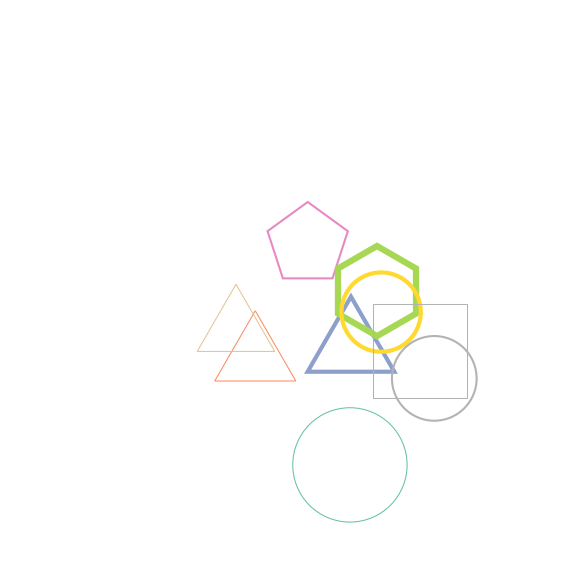[{"shape": "circle", "thickness": 0.5, "radius": 0.5, "center": [0.606, 0.194]}, {"shape": "triangle", "thickness": 0.5, "radius": 0.41, "center": [0.442, 0.38]}, {"shape": "triangle", "thickness": 2, "radius": 0.43, "center": [0.608, 0.399]}, {"shape": "pentagon", "thickness": 1, "radius": 0.37, "center": [0.533, 0.576]}, {"shape": "hexagon", "thickness": 3, "radius": 0.39, "center": [0.653, 0.495]}, {"shape": "circle", "thickness": 2, "radius": 0.34, "center": [0.66, 0.459]}, {"shape": "triangle", "thickness": 0.5, "radius": 0.39, "center": [0.409, 0.429]}, {"shape": "circle", "thickness": 1, "radius": 0.37, "center": [0.752, 0.344]}, {"shape": "square", "thickness": 0.5, "radius": 0.41, "center": [0.727, 0.392]}]